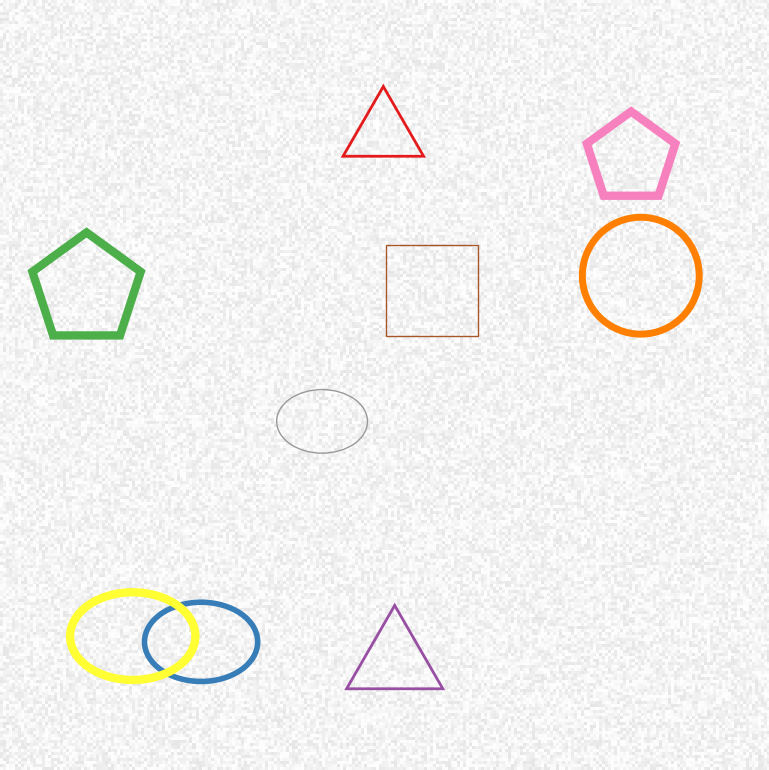[{"shape": "triangle", "thickness": 1, "radius": 0.3, "center": [0.498, 0.827]}, {"shape": "oval", "thickness": 2, "radius": 0.37, "center": [0.261, 0.166]}, {"shape": "pentagon", "thickness": 3, "radius": 0.37, "center": [0.112, 0.624]}, {"shape": "triangle", "thickness": 1, "radius": 0.36, "center": [0.513, 0.142]}, {"shape": "circle", "thickness": 2.5, "radius": 0.38, "center": [0.832, 0.642]}, {"shape": "oval", "thickness": 3, "radius": 0.41, "center": [0.172, 0.174]}, {"shape": "square", "thickness": 0.5, "radius": 0.3, "center": [0.561, 0.623]}, {"shape": "pentagon", "thickness": 3, "radius": 0.3, "center": [0.82, 0.795]}, {"shape": "oval", "thickness": 0.5, "radius": 0.29, "center": [0.418, 0.453]}]